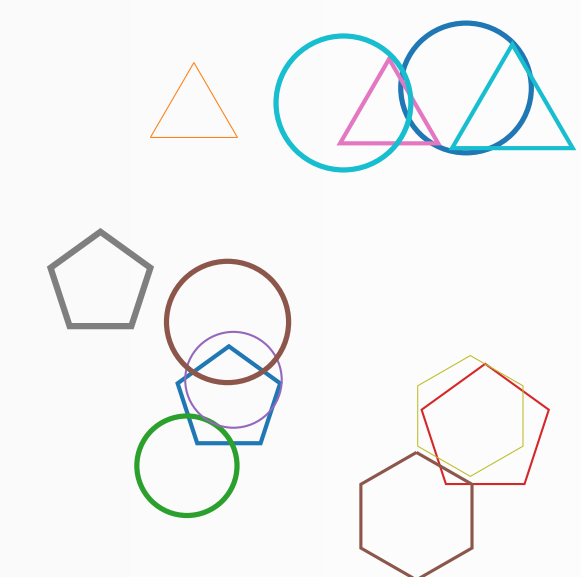[{"shape": "pentagon", "thickness": 2, "radius": 0.46, "center": [0.394, 0.307]}, {"shape": "circle", "thickness": 2.5, "radius": 0.56, "center": [0.802, 0.847]}, {"shape": "triangle", "thickness": 0.5, "radius": 0.43, "center": [0.334, 0.804]}, {"shape": "circle", "thickness": 2.5, "radius": 0.43, "center": [0.322, 0.193]}, {"shape": "pentagon", "thickness": 1, "radius": 0.58, "center": [0.835, 0.254]}, {"shape": "circle", "thickness": 1, "radius": 0.42, "center": [0.402, 0.341]}, {"shape": "hexagon", "thickness": 1.5, "radius": 0.55, "center": [0.716, 0.105]}, {"shape": "circle", "thickness": 2.5, "radius": 0.53, "center": [0.391, 0.442]}, {"shape": "triangle", "thickness": 2, "radius": 0.49, "center": [0.669, 0.8]}, {"shape": "pentagon", "thickness": 3, "radius": 0.45, "center": [0.173, 0.507]}, {"shape": "hexagon", "thickness": 0.5, "radius": 0.52, "center": [0.809, 0.279]}, {"shape": "circle", "thickness": 2.5, "radius": 0.58, "center": [0.591, 0.821]}, {"shape": "triangle", "thickness": 2, "radius": 0.6, "center": [0.882, 0.802]}]